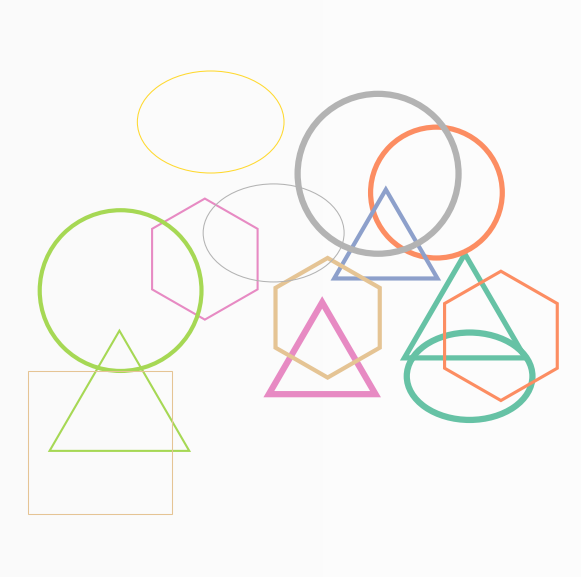[{"shape": "oval", "thickness": 3, "radius": 0.54, "center": [0.808, 0.348]}, {"shape": "triangle", "thickness": 2.5, "radius": 0.6, "center": [0.8, 0.439]}, {"shape": "circle", "thickness": 2.5, "radius": 0.57, "center": [0.751, 0.666]}, {"shape": "hexagon", "thickness": 1.5, "radius": 0.56, "center": [0.862, 0.418]}, {"shape": "triangle", "thickness": 2, "radius": 0.51, "center": [0.664, 0.568]}, {"shape": "hexagon", "thickness": 1, "radius": 0.52, "center": [0.352, 0.55]}, {"shape": "triangle", "thickness": 3, "radius": 0.53, "center": [0.554, 0.37]}, {"shape": "triangle", "thickness": 1, "radius": 0.69, "center": [0.205, 0.288]}, {"shape": "circle", "thickness": 2, "radius": 0.7, "center": [0.207, 0.496]}, {"shape": "oval", "thickness": 0.5, "radius": 0.63, "center": [0.362, 0.788]}, {"shape": "hexagon", "thickness": 2, "radius": 0.52, "center": [0.564, 0.449]}, {"shape": "square", "thickness": 0.5, "radius": 0.62, "center": [0.171, 0.233]}, {"shape": "circle", "thickness": 3, "radius": 0.69, "center": [0.65, 0.698]}, {"shape": "oval", "thickness": 0.5, "radius": 0.61, "center": [0.471, 0.596]}]